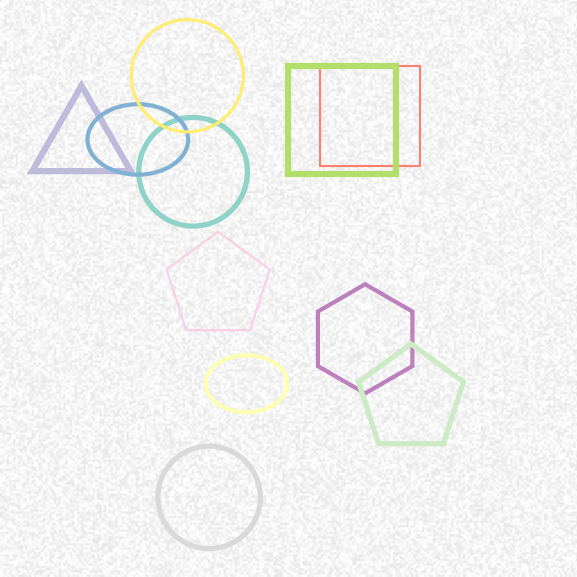[{"shape": "circle", "thickness": 2.5, "radius": 0.47, "center": [0.334, 0.702]}, {"shape": "oval", "thickness": 2, "radius": 0.35, "center": [0.427, 0.335]}, {"shape": "triangle", "thickness": 3, "radius": 0.49, "center": [0.141, 0.752]}, {"shape": "square", "thickness": 1, "radius": 0.43, "center": [0.641, 0.798]}, {"shape": "oval", "thickness": 2, "radius": 0.44, "center": [0.239, 0.758]}, {"shape": "square", "thickness": 3, "radius": 0.47, "center": [0.592, 0.791]}, {"shape": "pentagon", "thickness": 1, "radius": 0.47, "center": [0.378, 0.503]}, {"shape": "circle", "thickness": 2.5, "radius": 0.44, "center": [0.362, 0.138]}, {"shape": "hexagon", "thickness": 2, "radius": 0.47, "center": [0.632, 0.412]}, {"shape": "pentagon", "thickness": 2.5, "radius": 0.48, "center": [0.712, 0.308]}, {"shape": "circle", "thickness": 1.5, "radius": 0.49, "center": [0.324, 0.868]}]